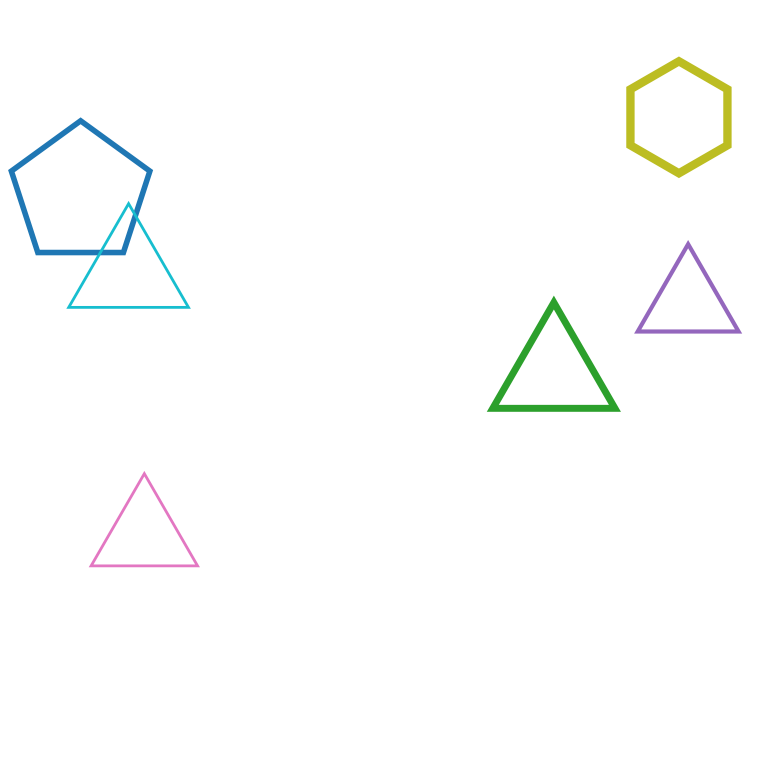[{"shape": "pentagon", "thickness": 2, "radius": 0.47, "center": [0.105, 0.749]}, {"shape": "triangle", "thickness": 2.5, "radius": 0.46, "center": [0.719, 0.515]}, {"shape": "triangle", "thickness": 1.5, "radius": 0.38, "center": [0.894, 0.607]}, {"shape": "triangle", "thickness": 1, "radius": 0.4, "center": [0.187, 0.305]}, {"shape": "hexagon", "thickness": 3, "radius": 0.36, "center": [0.882, 0.848]}, {"shape": "triangle", "thickness": 1, "radius": 0.45, "center": [0.167, 0.646]}]